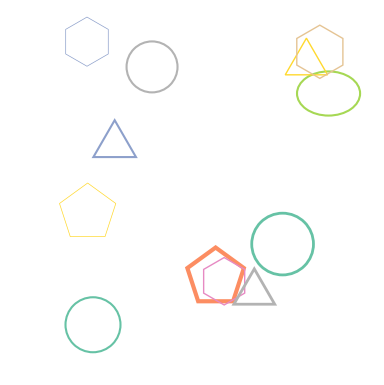[{"shape": "circle", "thickness": 1.5, "radius": 0.36, "center": [0.242, 0.156]}, {"shape": "circle", "thickness": 2, "radius": 0.4, "center": [0.734, 0.366]}, {"shape": "pentagon", "thickness": 3, "radius": 0.39, "center": [0.56, 0.28]}, {"shape": "hexagon", "thickness": 0.5, "radius": 0.32, "center": [0.226, 0.892]}, {"shape": "triangle", "thickness": 1.5, "radius": 0.32, "center": [0.298, 0.624]}, {"shape": "hexagon", "thickness": 1, "radius": 0.31, "center": [0.582, 0.269]}, {"shape": "oval", "thickness": 1.5, "radius": 0.41, "center": [0.853, 0.757]}, {"shape": "pentagon", "thickness": 0.5, "radius": 0.38, "center": [0.228, 0.448]}, {"shape": "triangle", "thickness": 1, "radius": 0.32, "center": [0.796, 0.837]}, {"shape": "hexagon", "thickness": 1, "radius": 0.35, "center": [0.831, 0.866]}, {"shape": "triangle", "thickness": 2, "radius": 0.31, "center": [0.661, 0.24]}, {"shape": "circle", "thickness": 1.5, "radius": 0.33, "center": [0.395, 0.826]}]